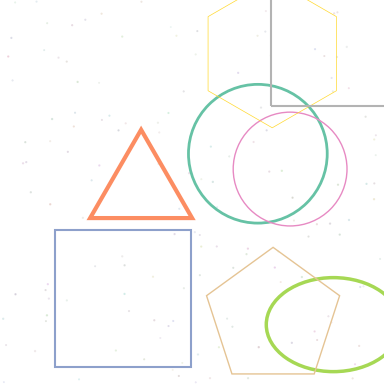[{"shape": "circle", "thickness": 2, "radius": 0.9, "center": [0.67, 0.601]}, {"shape": "triangle", "thickness": 3, "radius": 0.76, "center": [0.367, 0.51]}, {"shape": "square", "thickness": 1.5, "radius": 0.89, "center": [0.32, 0.225]}, {"shape": "circle", "thickness": 1, "radius": 0.74, "center": [0.754, 0.561]}, {"shape": "oval", "thickness": 2.5, "radius": 0.87, "center": [0.866, 0.157]}, {"shape": "hexagon", "thickness": 0.5, "radius": 0.96, "center": [0.707, 0.861]}, {"shape": "pentagon", "thickness": 1, "radius": 0.91, "center": [0.709, 0.176]}, {"shape": "square", "thickness": 1.5, "radius": 0.76, "center": [0.856, 0.875]}]